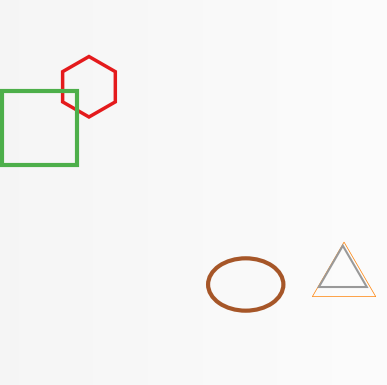[{"shape": "hexagon", "thickness": 2.5, "radius": 0.39, "center": [0.23, 0.775]}, {"shape": "square", "thickness": 3, "radius": 0.48, "center": [0.102, 0.667]}, {"shape": "triangle", "thickness": 0.5, "radius": 0.47, "center": [0.888, 0.277]}, {"shape": "oval", "thickness": 3, "radius": 0.49, "center": [0.634, 0.261]}, {"shape": "triangle", "thickness": 1.5, "radius": 0.36, "center": [0.885, 0.29]}]